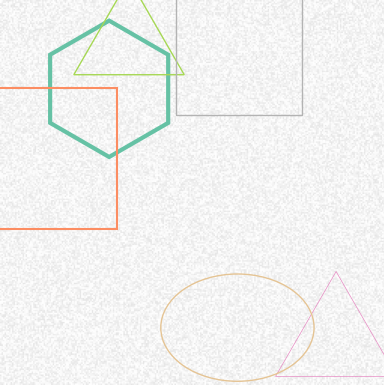[{"shape": "hexagon", "thickness": 3, "radius": 0.89, "center": [0.284, 0.769]}, {"shape": "square", "thickness": 1.5, "radius": 0.91, "center": [0.122, 0.589]}, {"shape": "triangle", "thickness": 0.5, "radius": 0.91, "center": [0.873, 0.113]}, {"shape": "triangle", "thickness": 1, "radius": 0.83, "center": [0.335, 0.889]}, {"shape": "oval", "thickness": 1, "radius": 1.0, "center": [0.617, 0.149]}, {"shape": "square", "thickness": 1, "radius": 0.82, "center": [0.62, 0.864]}]